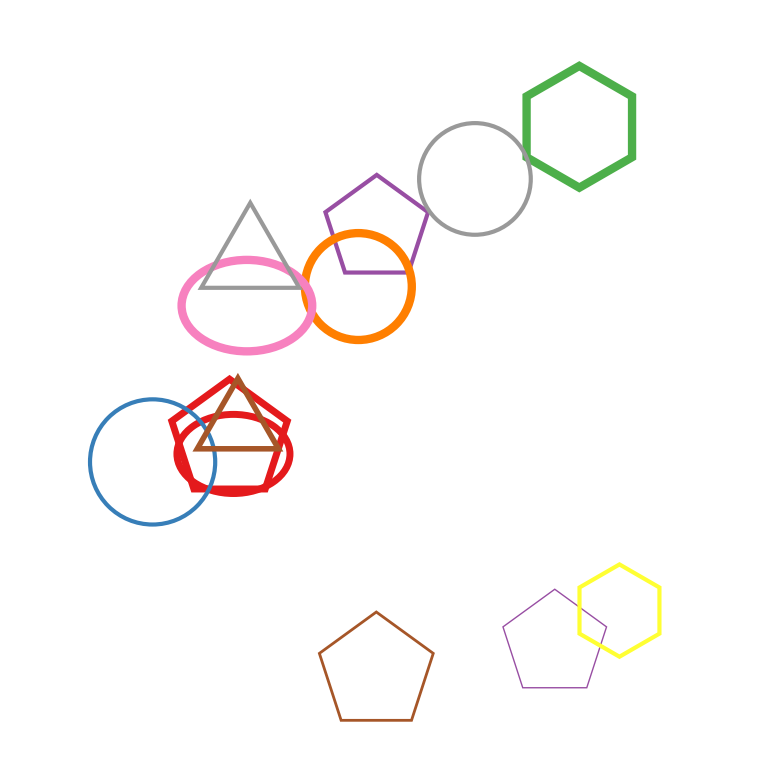[{"shape": "oval", "thickness": 2.5, "radius": 0.37, "center": [0.303, 0.41]}, {"shape": "pentagon", "thickness": 2.5, "radius": 0.39, "center": [0.298, 0.429]}, {"shape": "circle", "thickness": 1.5, "radius": 0.41, "center": [0.198, 0.4]}, {"shape": "hexagon", "thickness": 3, "radius": 0.4, "center": [0.752, 0.835]}, {"shape": "pentagon", "thickness": 0.5, "radius": 0.35, "center": [0.72, 0.164]}, {"shape": "pentagon", "thickness": 1.5, "radius": 0.35, "center": [0.489, 0.703]}, {"shape": "circle", "thickness": 3, "radius": 0.35, "center": [0.465, 0.628]}, {"shape": "hexagon", "thickness": 1.5, "radius": 0.3, "center": [0.805, 0.207]}, {"shape": "triangle", "thickness": 2, "radius": 0.3, "center": [0.309, 0.448]}, {"shape": "pentagon", "thickness": 1, "radius": 0.39, "center": [0.489, 0.127]}, {"shape": "oval", "thickness": 3, "radius": 0.42, "center": [0.321, 0.603]}, {"shape": "triangle", "thickness": 1.5, "radius": 0.37, "center": [0.325, 0.663]}, {"shape": "circle", "thickness": 1.5, "radius": 0.36, "center": [0.617, 0.768]}]